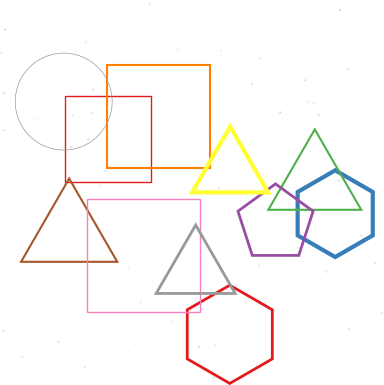[{"shape": "square", "thickness": 1, "radius": 0.56, "center": [0.28, 0.639]}, {"shape": "hexagon", "thickness": 2, "radius": 0.64, "center": [0.597, 0.132]}, {"shape": "hexagon", "thickness": 3, "radius": 0.56, "center": [0.871, 0.445]}, {"shape": "triangle", "thickness": 1.5, "radius": 0.7, "center": [0.818, 0.525]}, {"shape": "pentagon", "thickness": 2, "radius": 0.51, "center": [0.716, 0.42]}, {"shape": "square", "thickness": 1.5, "radius": 0.67, "center": [0.411, 0.698]}, {"shape": "triangle", "thickness": 3, "radius": 0.57, "center": [0.598, 0.557]}, {"shape": "triangle", "thickness": 1.5, "radius": 0.72, "center": [0.18, 0.392]}, {"shape": "square", "thickness": 1, "radius": 0.73, "center": [0.373, 0.336]}, {"shape": "triangle", "thickness": 2, "radius": 0.59, "center": [0.508, 0.297]}, {"shape": "circle", "thickness": 0.5, "radius": 0.63, "center": [0.165, 0.736]}]